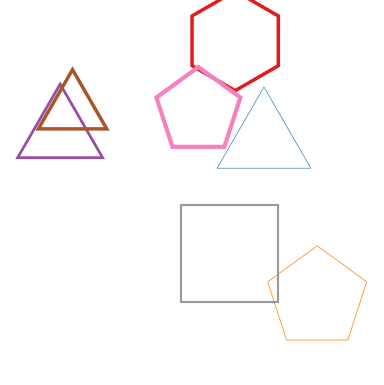[{"shape": "hexagon", "thickness": 2.5, "radius": 0.65, "center": [0.611, 0.894]}, {"shape": "triangle", "thickness": 0.5, "radius": 0.7, "center": [0.686, 0.633]}, {"shape": "triangle", "thickness": 2, "radius": 0.64, "center": [0.156, 0.654]}, {"shape": "pentagon", "thickness": 0.5, "radius": 0.68, "center": [0.824, 0.226]}, {"shape": "triangle", "thickness": 2.5, "radius": 0.51, "center": [0.188, 0.717]}, {"shape": "pentagon", "thickness": 3, "radius": 0.57, "center": [0.515, 0.711]}, {"shape": "square", "thickness": 1.5, "radius": 0.63, "center": [0.597, 0.341]}]